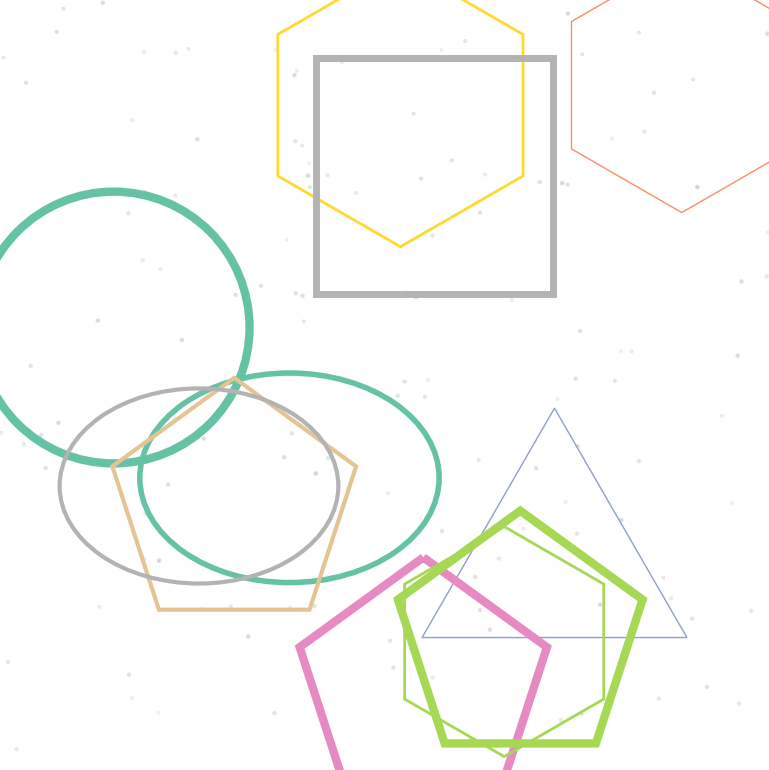[{"shape": "circle", "thickness": 3, "radius": 0.88, "center": [0.148, 0.575]}, {"shape": "oval", "thickness": 2, "radius": 0.97, "center": [0.376, 0.379]}, {"shape": "hexagon", "thickness": 0.5, "radius": 0.83, "center": [0.885, 0.889]}, {"shape": "triangle", "thickness": 0.5, "radius": 0.99, "center": [0.72, 0.271]}, {"shape": "pentagon", "thickness": 3, "radius": 0.84, "center": [0.55, 0.107]}, {"shape": "pentagon", "thickness": 3, "radius": 0.84, "center": [0.676, 0.17]}, {"shape": "hexagon", "thickness": 1, "radius": 0.75, "center": [0.655, 0.167]}, {"shape": "hexagon", "thickness": 1, "radius": 0.92, "center": [0.52, 0.863]}, {"shape": "pentagon", "thickness": 1.5, "radius": 0.83, "center": [0.304, 0.343]}, {"shape": "oval", "thickness": 1.5, "radius": 0.9, "center": [0.258, 0.369]}, {"shape": "square", "thickness": 2.5, "radius": 0.77, "center": [0.564, 0.771]}]